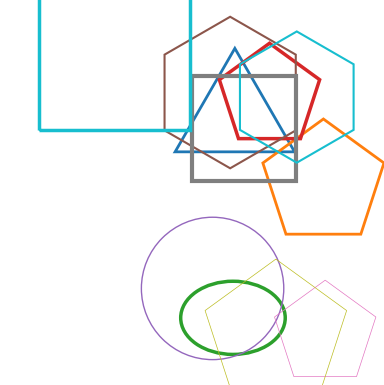[{"shape": "triangle", "thickness": 2, "radius": 0.9, "center": [0.61, 0.695]}, {"shape": "pentagon", "thickness": 2, "radius": 0.83, "center": [0.84, 0.526]}, {"shape": "oval", "thickness": 2.5, "radius": 0.68, "center": [0.605, 0.174]}, {"shape": "pentagon", "thickness": 2.5, "radius": 0.68, "center": [0.7, 0.751]}, {"shape": "circle", "thickness": 1, "radius": 0.92, "center": [0.552, 0.251]}, {"shape": "hexagon", "thickness": 1.5, "radius": 0.98, "center": [0.598, 0.76]}, {"shape": "pentagon", "thickness": 0.5, "radius": 0.69, "center": [0.845, 0.134]}, {"shape": "square", "thickness": 3, "radius": 0.68, "center": [0.633, 0.667]}, {"shape": "pentagon", "thickness": 0.5, "radius": 0.97, "center": [0.717, 0.134]}, {"shape": "square", "thickness": 2.5, "radius": 0.98, "center": [0.297, 0.86]}, {"shape": "hexagon", "thickness": 1.5, "radius": 0.85, "center": [0.771, 0.748]}]